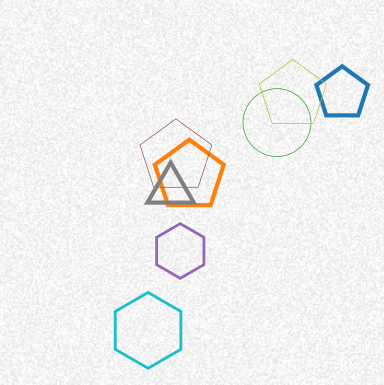[{"shape": "pentagon", "thickness": 3, "radius": 0.35, "center": [0.889, 0.757]}, {"shape": "pentagon", "thickness": 3, "radius": 0.47, "center": [0.492, 0.543]}, {"shape": "circle", "thickness": 0.5, "radius": 0.44, "center": [0.719, 0.682]}, {"shape": "hexagon", "thickness": 2, "radius": 0.35, "center": [0.468, 0.348]}, {"shape": "pentagon", "thickness": 0.5, "radius": 0.49, "center": [0.457, 0.593]}, {"shape": "triangle", "thickness": 3, "radius": 0.35, "center": [0.443, 0.508]}, {"shape": "pentagon", "thickness": 0.5, "radius": 0.46, "center": [0.761, 0.754]}, {"shape": "hexagon", "thickness": 2, "radius": 0.49, "center": [0.385, 0.142]}]